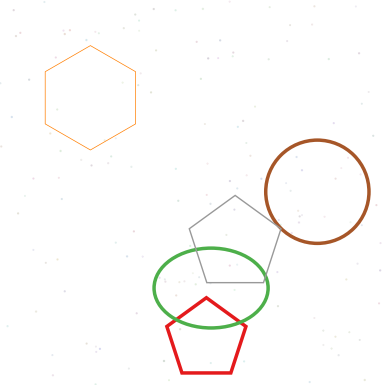[{"shape": "pentagon", "thickness": 2.5, "radius": 0.54, "center": [0.536, 0.119]}, {"shape": "oval", "thickness": 2.5, "radius": 0.74, "center": [0.548, 0.252]}, {"shape": "hexagon", "thickness": 0.5, "radius": 0.68, "center": [0.235, 0.746]}, {"shape": "circle", "thickness": 2.5, "radius": 0.67, "center": [0.824, 0.502]}, {"shape": "pentagon", "thickness": 1, "radius": 0.63, "center": [0.611, 0.367]}]